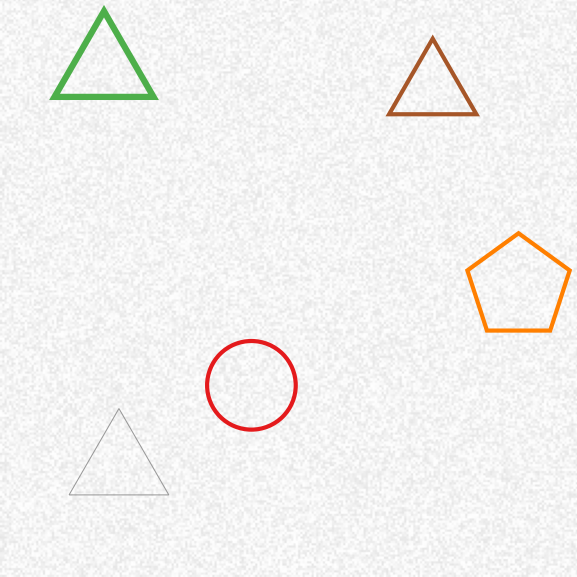[{"shape": "circle", "thickness": 2, "radius": 0.38, "center": [0.435, 0.332]}, {"shape": "triangle", "thickness": 3, "radius": 0.49, "center": [0.18, 0.881]}, {"shape": "pentagon", "thickness": 2, "radius": 0.47, "center": [0.898, 0.502]}, {"shape": "triangle", "thickness": 2, "radius": 0.44, "center": [0.749, 0.845]}, {"shape": "triangle", "thickness": 0.5, "radius": 0.5, "center": [0.206, 0.192]}]